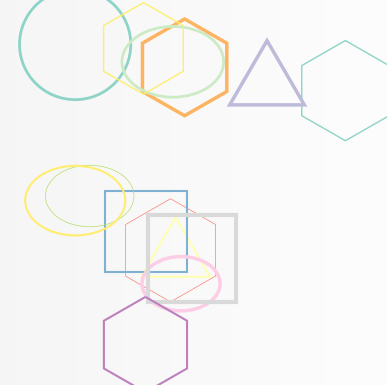[{"shape": "circle", "thickness": 2, "radius": 0.72, "center": [0.194, 0.885]}, {"shape": "hexagon", "thickness": 1, "radius": 0.65, "center": [0.891, 0.765]}, {"shape": "triangle", "thickness": 1.5, "radius": 0.51, "center": [0.453, 0.332]}, {"shape": "triangle", "thickness": 2.5, "radius": 0.56, "center": [0.689, 0.783]}, {"shape": "hexagon", "thickness": 0.5, "radius": 0.67, "center": [0.44, 0.35]}, {"shape": "square", "thickness": 1.5, "radius": 0.53, "center": [0.377, 0.399]}, {"shape": "hexagon", "thickness": 2.5, "radius": 0.63, "center": [0.476, 0.825]}, {"shape": "oval", "thickness": 0.5, "radius": 0.57, "center": [0.232, 0.491]}, {"shape": "oval", "thickness": 2.5, "radius": 0.5, "center": [0.467, 0.263]}, {"shape": "square", "thickness": 3, "radius": 0.57, "center": [0.495, 0.328]}, {"shape": "hexagon", "thickness": 1.5, "radius": 0.62, "center": [0.375, 0.105]}, {"shape": "oval", "thickness": 2, "radius": 0.66, "center": [0.446, 0.839]}, {"shape": "hexagon", "thickness": 1, "radius": 0.59, "center": [0.37, 0.874]}, {"shape": "oval", "thickness": 1.5, "radius": 0.65, "center": [0.194, 0.479]}]